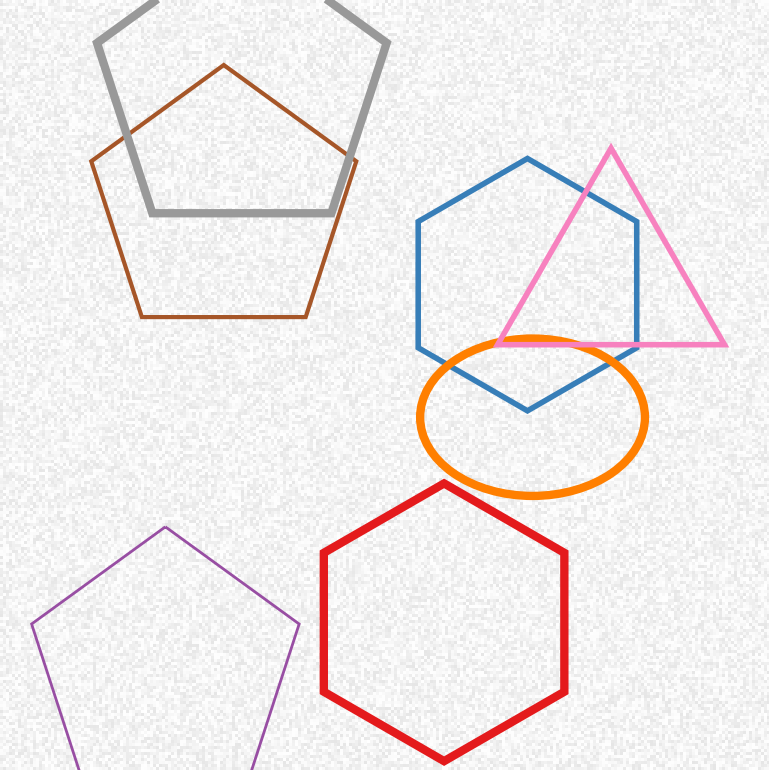[{"shape": "hexagon", "thickness": 3, "radius": 0.9, "center": [0.577, 0.192]}, {"shape": "hexagon", "thickness": 2, "radius": 0.82, "center": [0.685, 0.63]}, {"shape": "pentagon", "thickness": 1, "radius": 0.91, "center": [0.215, 0.133]}, {"shape": "oval", "thickness": 3, "radius": 0.73, "center": [0.692, 0.458]}, {"shape": "pentagon", "thickness": 1.5, "radius": 0.9, "center": [0.291, 0.735]}, {"shape": "triangle", "thickness": 2, "radius": 0.85, "center": [0.794, 0.637]}, {"shape": "pentagon", "thickness": 3, "radius": 0.99, "center": [0.314, 0.883]}]